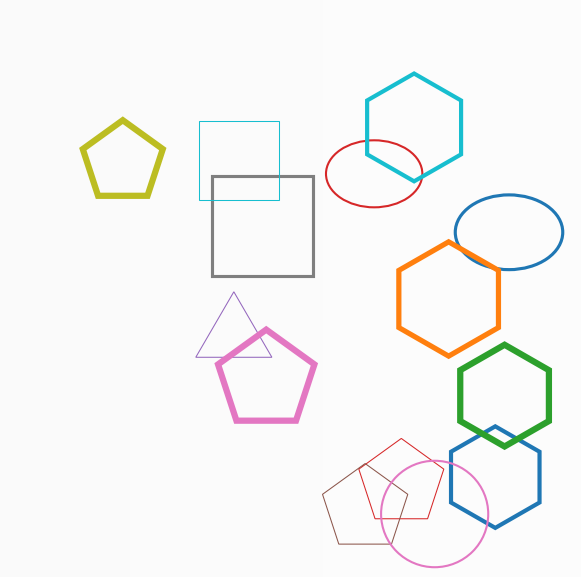[{"shape": "hexagon", "thickness": 2, "radius": 0.44, "center": [0.852, 0.173]}, {"shape": "oval", "thickness": 1.5, "radius": 0.46, "center": [0.876, 0.597]}, {"shape": "hexagon", "thickness": 2.5, "radius": 0.49, "center": [0.772, 0.481]}, {"shape": "hexagon", "thickness": 3, "radius": 0.44, "center": [0.868, 0.314]}, {"shape": "oval", "thickness": 1, "radius": 0.41, "center": [0.644, 0.698]}, {"shape": "pentagon", "thickness": 0.5, "radius": 0.38, "center": [0.69, 0.163]}, {"shape": "triangle", "thickness": 0.5, "radius": 0.38, "center": [0.402, 0.418]}, {"shape": "pentagon", "thickness": 0.5, "radius": 0.39, "center": [0.628, 0.119]}, {"shape": "pentagon", "thickness": 3, "radius": 0.44, "center": [0.458, 0.341]}, {"shape": "circle", "thickness": 1, "radius": 0.46, "center": [0.748, 0.109]}, {"shape": "square", "thickness": 1.5, "radius": 0.43, "center": [0.451, 0.607]}, {"shape": "pentagon", "thickness": 3, "radius": 0.36, "center": [0.211, 0.719]}, {"shape": "square", "thickness": 0.5, "radius": 0.34, "center": [0.411, 0.721]}, {"shape": "hexagon", "thickness": 2, "radius": 0.47, "center": [0.712, 0.778]}]